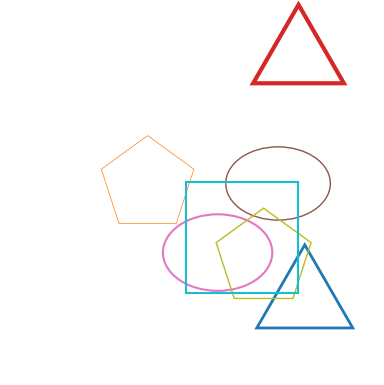[{"shape": "triangle", "thickness": 2, "radius": 0.72, "center": [0.792, 0.22]}, {"shape": "pentagon", "thickness": 0.5, "radius": 0.63, "center": [0.383, 0.521]}, {"shape": "triangle", "thickness": 3, "radius": 0.68, "center": [0.775, 0.852]}, {"shape": "oval", "thickness": 1, "radius": 0.68, "center": [0.722, 0.523]}, {"shape": "oval", "thickness": 1.5, "radius": 0.71, "center": [0.565, 0.344]}, {"shape": "pentagon", "thickness": 1, "radius": 0.65, "center": [0.685, 0.33]}, {"shape": "square", "thickness": 1.5, "radius": 0.72, "center": [0.629, 0.384]}]